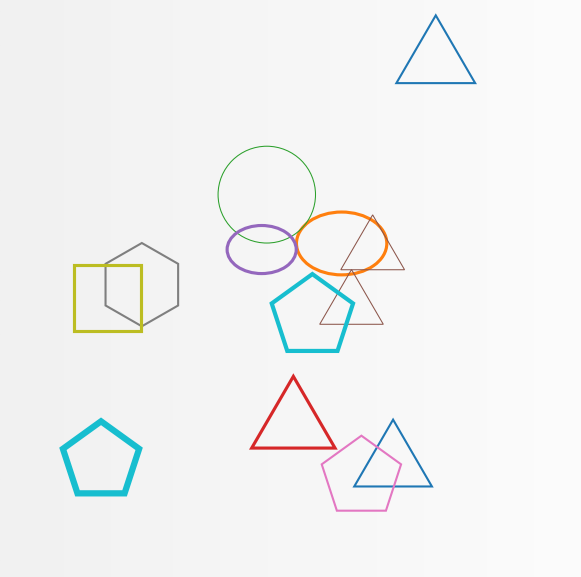[{"shape": "triangle", "thickness": 1, "radius": 0.39, "center": [0.676, 0.195]}, {"shape": "triangle", "thickness": 1, "radius": 0.39, "center": [0.75, 0.894]}, {"shape": "oval", "thickness": 1.5, "radius": 0.39, "center": [0.588, 0.578]}, {"shape": "circle", "thickness": 0.5, "radius": 0.42, "center": [0.459, 0.662]}, {"shape": "triangle", "thickness": 1.5, "radius": 0.41, "center": [0.505, 0.265]}, {"shape": "oval", "thickness": 1.5, "radius": 0.3, "center": [0.45, 0.567]}, {"shape": "triangle", "thickness": 0.5, "radius": 0.32, "center": [0.605, 0.469]}, {"shape": "triangle", "thickness": 0.5, "radius": 0.32, "center": [0.641, 0.564]}, {"shape": "pentagon", "thickness": 1, "radius": 0.36, "center": [0.622, 0.173]}, {"shape": "hexagon", "thickness": 1, "radius": 0.36, "center": [0.244, 0.506]}, {"shape": "square", "thickness": 1.5, "radius": 0.29, "center": [0.185, 0.483]}, {"shape": "pentagon", "thickness": 2, "radius": 0.37, "center": [0.537, 0.451]}, {"shape": "pentagon", "thickness": 3, "radius": 0.34, "center": [0.174, 0.201]}]